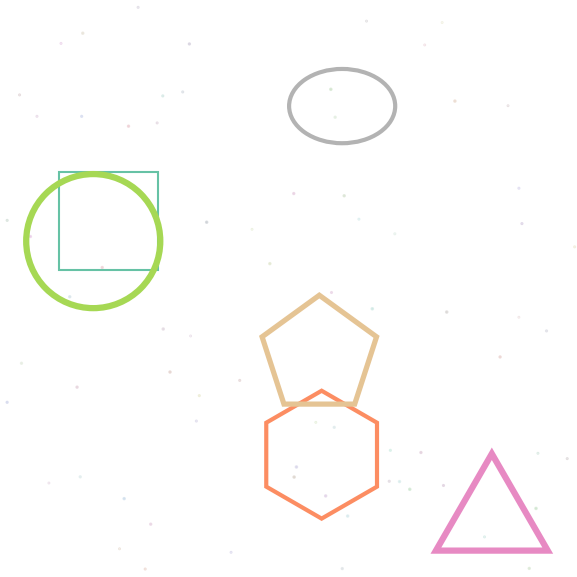[{"shape": "square", "thickness": 1, "radius": 0.43, "center": [0.188, 0.617]}, {"shape": "hexagon", "thickness": 2, "radius": 0.55, "center": [0.557, 0.212]}, {"shape": "triangle", "thickness": 3, "radius": 0.56, "center": [0.852, 0.102]}, {"shape": "circle", "thickness": 3, "radius": 0.58, "center": [0.161, 0.582]}, {"shape": "pentagon", "thickness": 2.5, "radius": 0.52, "center": [0.553, 0.384]}, {"shape": "oval", "thickness": 2, "radius": 0.46, "center": [0.592, 0.815]}]